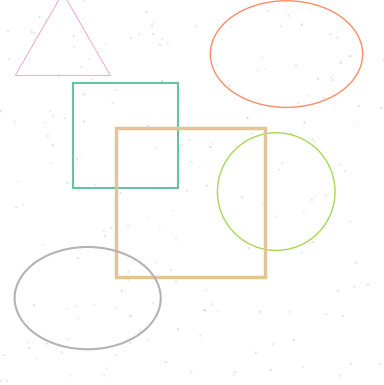[{"shape": "square", "thickness": 1.5, "radius": 0.68, "center": [0.326, 0.649]}, {"shape": "oval", "thickness": 1, "radius": 0.99, "center": [0.744, 0.86]}, {"shape": "triangle", "thickness": 0.5, "radius": 0.71, "center": [0.163, 0.876]}, {"shape": "circle", "thickness": 1, "radius": 0.76, "center": [0.717, 0.502]}, {"shape": "square", "thickness": 2.5, "radius": 0.97, "center": [0.496, 0.474]}, {"shape": "oval", "thickness": 1.5, "radius": 0.95, "center": [0.228, 0.226]}]